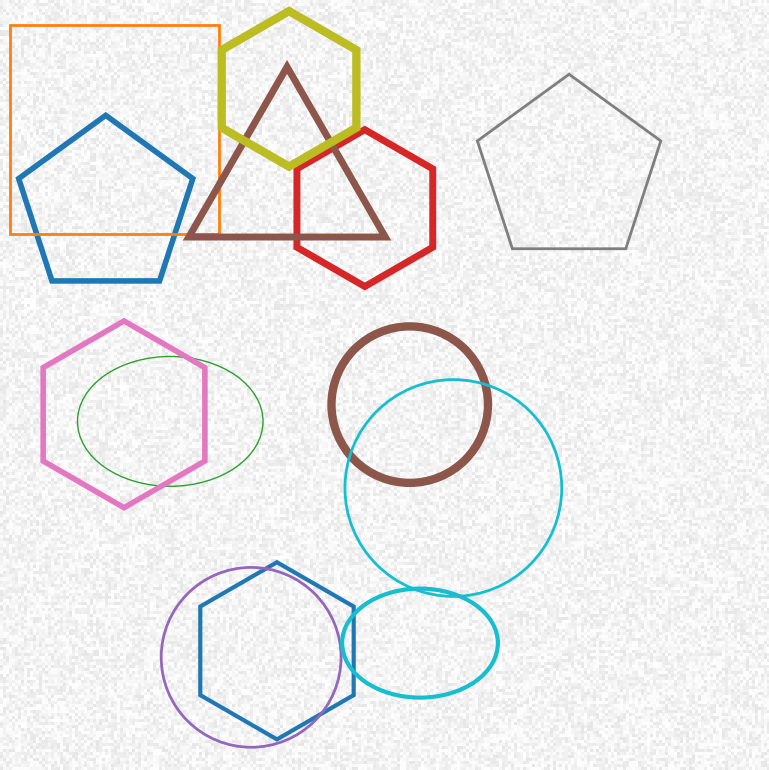[{"shape": "hexagon", "thickness": 1.5, "radius": 0.58, "center": [0.36, 0.155]}, {"shape": "pentagon", "thickness": 2, "radius": 0.59, "center": [0.137, 0.731]}, {"shape": "square", "thickness": 1, "radius": 0.68, "center": [0.149, 0.832]}, {"shape": "oval", "thickness": 0.5, "radius": 0.6, "center": [0.221, 0.453]}, {"shape": "hexagon", "thickness": 2.5, "radius": 0.51, "center": [0.474, 0.73]}, {"shape": "circle", "thickness": 1, "radius": 0.58, "center": [0.326, 0.146]}, {"shape": "triangle", "thickness": 2.5, "radius": 0.74, "center": [0.373, 0.766]}, {"shape": "circle", "thickness": 3, "radius": 0.51, "center": [0.532, 0.475]}, {"shape": "hexagon", "thickness": 2, "radius": 0.61, "center": [0.161, 0.462]}, {"shape": "pentagon", "thickness": 1, "radius": 0.63, "center": [0.739, 0.778]}, {"shape": "hexagon", "thickness": 3, "radius": 0.5, "center": [0.375, 0.885]}, {"shape": "oval", "thickness": 1.5, "radius": 0.51, "center": [0.545, 0.165]}, {"shape": "circle", "thickness": 1, "radius": 0.7, "center": [0.589, 0.366]}]